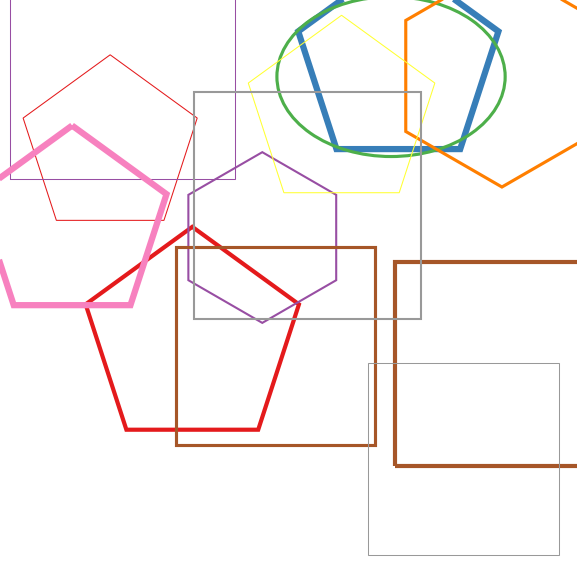[{"shape": "pentagon", "thickness": 2, "radius": 0.97, "center": [0.333, 0.412]}, {"shape": "pentagon", "thickness": 0.5, "radius": 0.79, "center": [0.191, 0.746]}, {"shape": "pentagon", "thickness": 3, "radius": 0.91, "center": [0.69, 0.888]}, {"shape": "oval", "thickness": 1.5, "radius": 0.99, "center": [0.677, 0.866]}, {"shape": "square", "thickness": 0.5, "radius": 0.97, "center": [0.212, 0.883]}, {"shape": "hexagon", "thickness": 1, "radius": 0.74, "center": [0.454, 0.588]}, {"shape": "hexagon", "thickness": 1.5, "radius": 0.96, "center": [0.869, 0.868]}, {"shape": "pentagon", "thickness": 0.5, "radius": 0.85, "center": [0.591, 0.803]}, {"shape": "square", "thickness": 1.5, "radius": 0.86, "center": [0.477, 0.4]}, {"shape": "square", "thickness": 2, "radius": 0.88, "center": [0.861, 0.369]}, {"shape": "pentagon", "thickness": 3, "radius": 0.86, "center": [0.125, 0.61]}, {"shape": "square", "thickness": 0.5, "radius": 0.83, "center": [0.803, 0.204]}, {"shape": "square", "thickness": 1, "radius": 0.98, "center": [0.533, 0.644]}]